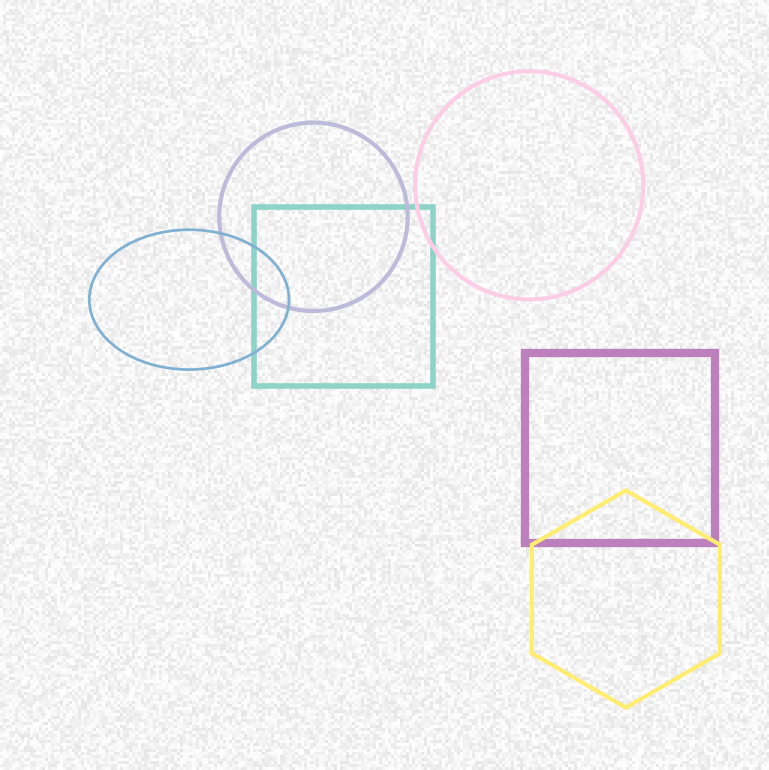[{"shape": "square", "thickness": 2, "radius": 0.58, "center": [0.446, 0.615]}, {"shape": "circle", "thickness": 1.5, "radius": 0.61, "center": [0.407, 0.718]}, {"shape": "oval", "thickness": 1, "radius": 0.65, "center": [0.246, 0.611]}, {"shape": "circle", "thickness": 1.5, "radius": 0.74, "center": [0.687, 0.759]}, {"shape": "square", "thickness": 3, "radius": 0.62, "center": [0.806, 0.418]}, {"shape": "hexagon", "thickness": 1.5, "radius": 0.71, "center": [0.813, 0.222]}]